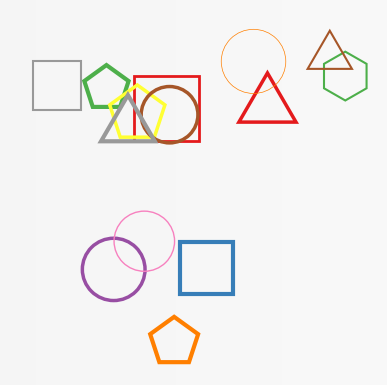[{"shape": "triangle", "thickness": 2.5, "radius": 0.43, "center": [0.69, 0.725]}, {"shape": "square", "thickness": 2, "radius": 0.42, "center": [0.429, 0.718]}, {"shape": "square", "thickness": 3, "radius": 0.34, "center": [0.533, 0.305]}, {"shape": "hexagon", "thickness": 1.5, "radius": 0.32, "center": [0.891, 0.802]}, {"shape": "pentagon", "thickness": 3, "radius": 0.3, "center": [0.275, 0.771]}, {"shape": "circle", "thickness": 2.5, "radius": 0.4, "center": [0.293, 0.3]}, {"shape": "circle", "thickness": 0.5, "radius": 0.42, "center": [0.654, 0.841]}, {"shape": "pentagon", "thickness": 3, "radius": 0.33, "center": [0.449, 0.112]}, {"shape": "pentagon", "thickness": 2.5, "radius": 0.37, "center": [0.354, 0.704]}, {"shape": "triangle", "thickness": 1.5, "radius": 0.33, "center": [0.851, 0.854]}, {"shape": "circle", "thickness": 2.5, "radius": 0.37, "center": [0.438, 0.702]}, {"shape": "circle", "thickness": 1, "radius": 0.39, "center": [0.372, 0.374]}, {"shape": "square", "thickness": 1.5, "radius": 0.31, "center": [0.147, 0.778]}, {"shape": "triangle", "thickness": 3, "radius": 0.4, "center": [0.33, 0.673]}]